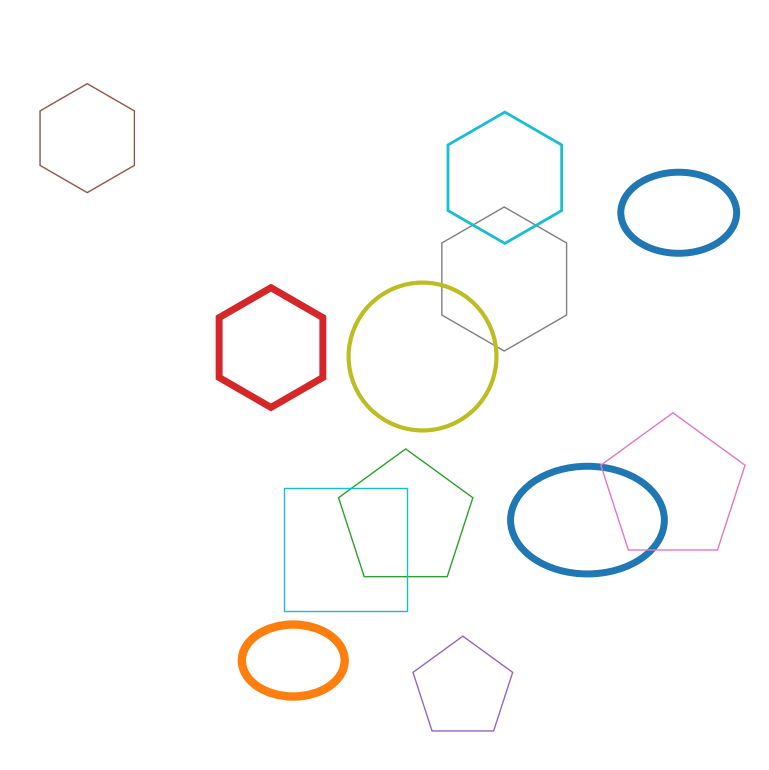[{"shape": "oval", "thickness": 2.5, "radius": 0.38, "center": [0.881, 0.724]}, {"shape": "oval", "thickness": 2.5, "radius": 0.5, "center": [0.763, 0.325]}, {"shape": "oval", "thickness": 3, "radius": 0.33, "center": [0.381, 0.142]}, {"shape": "pentagon", "thickness": 0.5, "radius": 0.46, "center": [0.527, 0.325]}, {"shape": "hexagon", "thickness": 2.5, "radius": 0.39, "center": [0.352, 0.549]}, {"shape": "pentagon", "thickness": 0.5, "radius": 0.34, "center": [0.601, 0.106]}, {"shape": "hexagon", "thickness": 0.5, "radius": 0.35, "center": [0.113, 0.821]}, {"shape": "pentagon", "thickness": 0.5, "radius": 0.49, "center": [0.874, 0.365]}, {"shape": "hexagon", "thickness": 0.5, "radius": 0.47, "center": [0.655, 0.638]}, {"shape": "circle", "thickness": 1.5, "radius": 0.48, "center": [0.549, 0.537]}, {"shape": "hexagon", "thickness": 1, "radius": 0.43, "center": [0.656, 0.769]}, {"shape": "square", "thickness": 0.5, "radius": 0.4, "center": [0.449, 0.286]}]